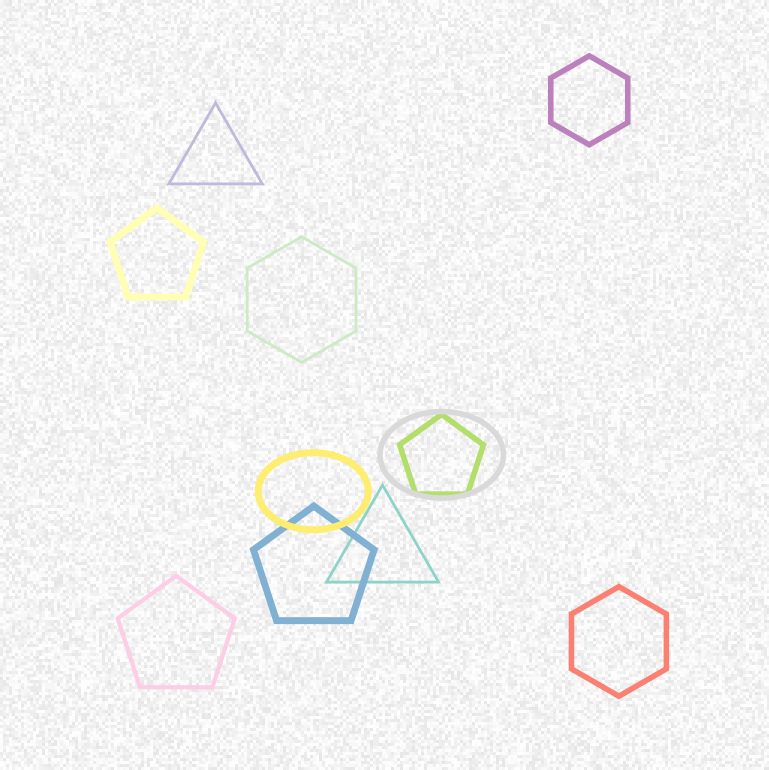[{"shape": "triangle", "thickness": 1, "radius": 0.42, "center": [0.497, 0.286]}, {"shape": "pentagon", "thickness": 2.5, "radius": 0.32, "center": [0.204, 0.666]}, {"shape": "triangle", "thickness": 1, "radius": 0.35, "center": [0.28, 0.796]}, {"shape": "hexagon", "thickness": 2, "radius": 0.36, "center": [0.804, 0.167]}, {"shape": "pentagon", "thickness": 2.5, "radius": 0.41, "center": [0.408, 0.261]}, {"shape": "pentagon", "thickness": 2, "radius": 0.29, "center": [0.573, 0.405]}, {"shape": "pentagon", "thickness": 1.5, "radius": 0.4, "center": [0.229, 0.172]}, {"shape": "oval", "thickness": 2, "radius": 0.4, "center": [0.574, 0.409]}, {"shape": "hexagon", "thickness": 2, "radius": 0.29, "center": [0.765, 0.87]}, {"shape": "hexagon", "thickness": 1, "radius": 0.41, "center": [0.392, 0.611]}, {"shape": "oval", "thickness": 2.5, "radius": 0.36, "center": [0.407, 0.362]}]